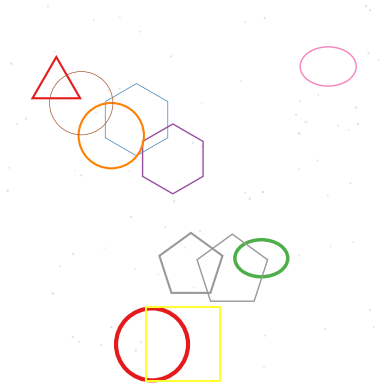[{"shape": "triangle", "thickness": 1.5, "radius": 0.36, "center": [0.146, 0.78]}, {"shape": "circle", "thickness": 3, "radius": 0.47, "center": [0.395, 0.106]}, {"shape": "hexagon", "thickness": 0.5, "radius": 0.47, "center": [0.355, 0.689]}, {"shape": "oval", "thickness": 2.5, "radius": 0.34, "center": [0.679, 0.329]}, {"shape": "hexagon", "thickness": 1, "radius": 0.45, "center": [0.449, 0.587]}, {"shape": "circle", "thickness": 1.5, "radius": 0.42, "center": [0.289, 0.648]}, {"shape": "square", "thickness": 1.5, "radius": 0.48, "center": [0.475, 0.107]}, {"shape": "circle", "thickness": 0.5, "radius": 0.41, "center": [0.211, 0.732]}, {"shape": "oval", "thickness": 1, "radius": 0.36, "center": [0.852, 0.827]}, {"shape": "pentagon", "thickness": 1.5, "radius": 0.43, "center": [0.496, 0.309]}, {"shape": "pentagon", "thickness": 1, "radius": 0.48, "center": [0.603, 0.296]}]